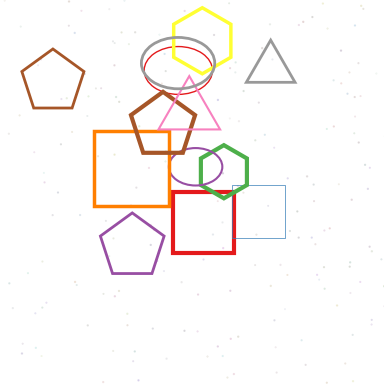[{"shape": "oval", "thickness": 1, "radius": 0.44, "center": [0.463, 0.817]}, {"shape": "square", "thickness": 3, "radius": 0.4, "center": [0.527, 0.423]}, {"shape": "square", "thickness": 0.5, "radius": 0.35, "center": [0.672, 0.451]}, {"shape": "hexagon", "thickness": 3, "radius": 0.35, "center": [0.582, 0.554]}, {"shape": "oval", "thickness": 1.5, "radius": 0.35, "center": [0.508, 0.567]}, {"shape": "pentagon", "thickness": 2, "radius": 0.44, "center": [0.344, 0.36]}, {"shape": "square", "thickness": 2.5, "radius": 0.49, "center": [0.341, 0.562]}, {"shape": "hexagon", "thickness": 2.5, "radius": 0.43, "center": [0.525, 0.894]}, {"shape": "pentagon", "thickness": 3, "radius": 0.44, "center": [0.423, 0.674]}, {"shape": "pentagon", "thickness": 2, "radius": 0.42, "center": [0.137, 0.788]}, {"shape": "triangle", "thickness": 1.5, "radius": 0.46, "center": [0.492, 0.71]}, {"shape": "triangle", "thickness": 2, "radius": 0.37, "center": [0.703, 0.823]}, {"shape": "oval", "thickness": 2, "radius": 0.48, "center": [0.463, 0.836]}]